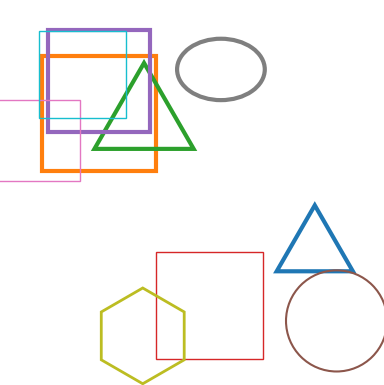[{"shape": "triangle", "thickness": 3, "radius": 0.57, "center": [0.818, 0.352]}, {"shape": "square", "thickness": 3, "radius": 0.75, "center": [0.257, 0.705]}, {"shape": "triangle", "thickness": 3, "radius": 0.74, "center": [0.374, 0.688]}, {"shape": "square", "thickness": 1, "radius": 0.7, "center": [0.545, 0.207]}, {"shape": "square", "thickness": 3, "radius": 0.66, "center": [0.258, 0.79]}, {"shape": "circle", "thickness": 1.5, "radius": 0.66, "center": [0.874, 0.166]}, {"shape": "square", "thickness": 1, "radius": 0.53, "center": [0.102, 0.635]}, {"shape": "oval", "thickness": 3, "radius": 0.57, "center": [0.574, 0.82]}, {"shape": "hexagon", "thickness": 2, "radius": 0.62, "center": [0.371, 0.128]}, {"shape": "square", "thickness": 1, "radius": 0.57, "center": [0.214, 0.806]}]